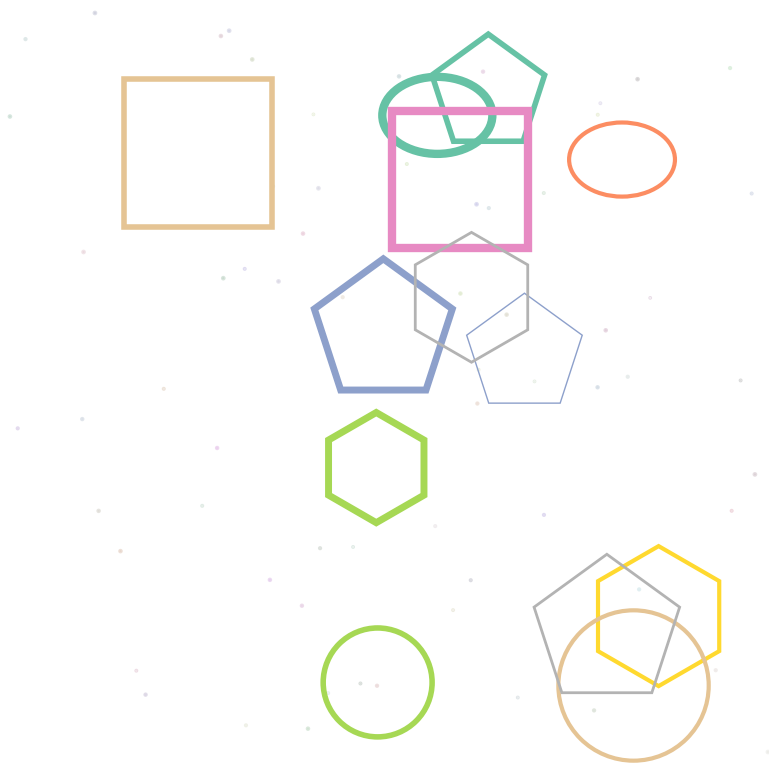[{"shape": "oval", "thickness": 3, "radius": 0.36, "center": [0.568, 0.85]}, {"shape": "pentagon", "thickness": 2, "radius": 0.38, "center": [0.634, 0.879]}, {"shape": "oval", "thickness": 1.5, "radius": 0.34, "center": [0.808, 0.793]}, {"shape": "pentagon", "thickness": 2.5, "radius": 0.47, "center": [0.498, 0.57]}, {"shape": "pentagon", "thickness": 0.5, "radius": 0.39, "center": [0.681, 0.54]}, {"shape": "square", "thickness": 3, "radius": 0.44, "center": [0.597, 0.767]}, {"shape": "circle", "thickness": 2, "radius": 0.35, "center": [0.49, 0.114]}, {"shape": "hexagon", "thickness": 2.5, "radius": 0.36, "center": [0.489, 0.393]}, {"shape": "hexagon", "thickness": 1.5, "radius": 0.45, "center": [0.855, 0.2]}, {"shape": "circle", "thickness": 1.5, "radius": 0.49, "center": [0.823, 0.11]}, {"shape": "square", "thickness": 2, "radius": 0.48, "center": [0.257, 0.801]}, {"shape": "pentagon", "thickness": 1, "radius": 0.5, "center": [0.788, 0.181]}, {"shape": "hexagon", "thickness": 1, "radius": 0.42, "center": [0.612, 0.614]}]